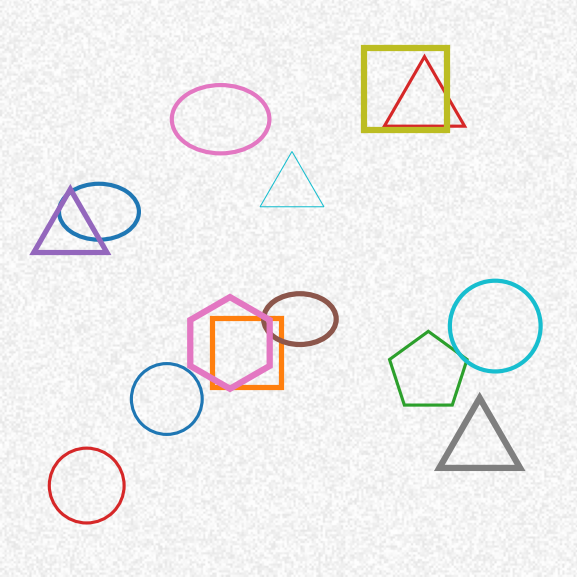[{"shape": "circle", "thickness": 1.5, "radius": 0.31, "center": [0.289, 0.308]}, {"shape": "oval", "thickness": 2, "radius": 0.35, "center": [0.171, 0.633]}, {"shape": "square", "thickness": 2.5, "radius": 0.3, "center": [0.427, 0.389]}, {"shape": "pentagon", "thickness": 1.5, "radius": 0.35, "center": [0.742, 0.355]}, {"shape": "circle", "thickness": 1.5, "radius": 0.32, "center": [0.15, 0.158]}, {"shape": "triangle", "thickness": 1.5, "radius": 0.4, "center": [0.735, 0.821]}, {"shape": "triangle", "thickness": 2.5, "radius": 0.37, "center": [0.122, 0.598]}, {"shape": "oval", "thickness": 2.5, "radius": 0.31, "center": [0.519, 0.447]}, {"shape": "oval", "thickness": 2, "radius": 0.42, "center": [0.382, 0.793]}, {"shape": "hexagon", "thickness": 3, "radius": 0.4, "center": [0.398, 0.405]}, {"shape": "triangle", "thickness": 3, "radius": 0.4, "center": [0.831, 0.229]}, {"shape": "square", "thickness": 3, "radius": 0.36, "center": [0.702, 0.846]}, {"shape": "triangle", "thickness": 0.5, "radius": 0.32, "center": [0.506, 0.673]}, {"shape": "circle", "thickness": 2, "radius": 0.39, "center": [0.858, 0.434]}]